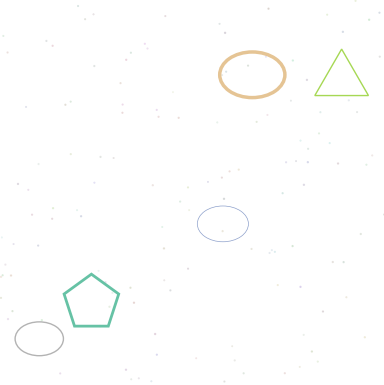[{"shape": "pentagon", "thickness": 2, "radius": 0.37, "center": [0.237, 0.213]}, {"shape": "oval", "thickness": 0.5, "radius": 0.33, "center": [0.579, 0.419]}, {"shape": "triangle", "thickness": 1, "radius": 0.4, "center": [0.887, 0.792]}, {"shape": "oval", "thickness": 2.5, "radius": 0.42, "center": [0.655, 0.806]}, {"shape": "oval", "thickness": 1, "radius": 0.31, "center": [0.102, 0.12]}]